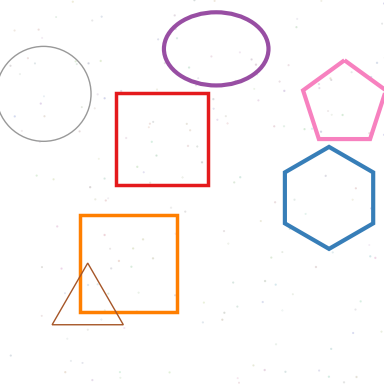[{"shape": "square", "thickness": 2.5, "radius": 0.6, "center": [0.42, 0.639]}, {"shape": "hexagon", "thickness": 3, "radius": 0.66, "center": [0.855, 0.486]}, {"shape": "oval", "thickness": 3, "radius": 0.68, "center": [0.562, 0.873]}, {"shape": "square", "thickness": 2.5, "radius": 0.63, "center": [0.333, 0.316]}, {"shape": "triangle", "thickness": 1, "radius": 0.53, "center": [0.228, 0.21]}, {"shape": "pentagon", "thickness": 3, "radius": 0.57, "center": [0.895, 0.73]}, {"shape": "circle", "thickness": 1, "radius": 0.62, "center": [0.113, 0.756]}]